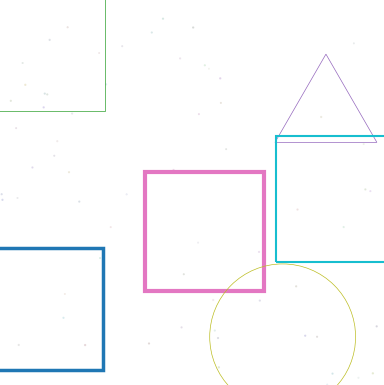[{"shape": "square", "thickness": 2.5, "radius": 0.79, "center": [0.11, 0.198]}, {"shape": "square", "thickness": 0.5, "radius": 0.85, "center": [0.102, 0.881]}, {"shape": "triangle", "thickness": 0.5, "radius": 0.76, "center": [0.847, 0.707]}, {"shape": "square", "thickness": 3, "radius": 0.77, "center": [0.531, 0.398]}, {"shape": "circle", "thickness": 0.5, "radius": 0.95, "center": [0.734, 0.125]}, {"shape": "square", "thickness": 1.5, "radius": 0.82, "center": [0.88, 0.483]}]